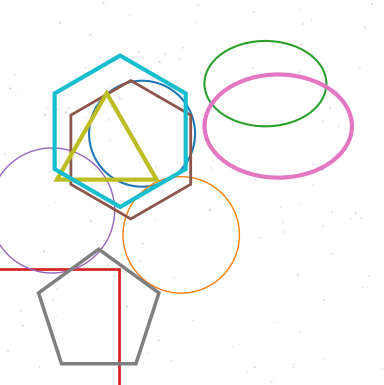[{"shape": "circle", "thickness": 1.5, "radius": 0.69, "center": [0.369, 0.653]}, {"shape": "circle", "thickness": 1, "radius": 0.76, "center": [0.471, 0.39]}, {"shape": "oval", "thickness": 1.5, "radius": 0.79, "center": [0.689, 0.783]}, {"shape": "square", "thickness": 2, "radius": 0.78, "center": [0.153, 0.144]}, {"shape": "circle", "thickness": 1, "radius": 0.81, "center": [0.135, 0.453]}, {"shape": "hexagon", "thickness": 2, "radius": 0.9, "center": [0.34, 0.611]}, {"shape": "oval", "thickness": 3, "radius": 0.96, "center": [0.723, 0.673]}, {"shape": "pentagon", "thickness": 2.5, "radius": 0.82, "center": [0.256, 0.188]}, {"shape": "triangle", "thickness": 3, "radius": 0.75, "center": [0.277, 0.608]}, {"shape": "hexagon", "thickness": 3, "radius": 0.98, "center": [0.312, 0.659]}]